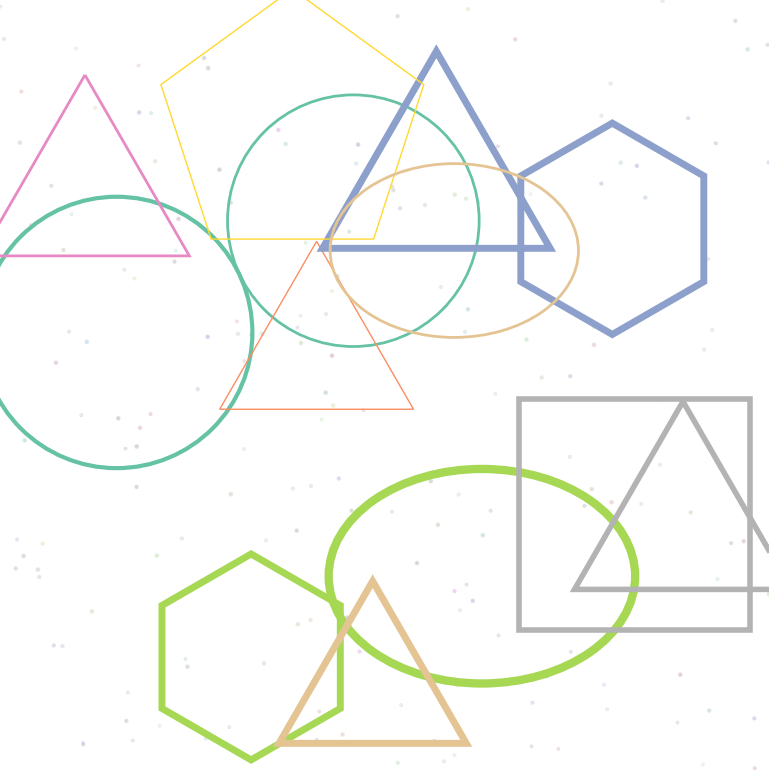[{"shape": "circle", "thickness": 1.5, "radius": 0.88, "center": [0.152, 0.568]}, {"shape": "circle", "thickness": 1, "radius": 0.82, "center": [0.459, 0.713]}, {"shape": "triangle", "thickness": 0.5, "radius": 0.73, "center": [0.411, 0.541]}, {"shape": "hexagon", "thickness": 2.5, "radius": 0.69, "center": [0.795, 0.703]}, {"shape": "triangle", "thickness": 2.5, "radius": 0.85, "center": [0.567, 0.763]}, {"shape": "triangle", "thickness": 1, "radius": 0.78, "center": [0.11, 0.746]}, {"shape": "hexagon", "thickness": 2.5, "radius": 0.67, "center": [0.326, 0.147]}, {"shape": "oval", "thickness": 3, "radius": 1.0, "center": [0.626, 0.252]}, {"shape": "pentagon", "thickness": 0.5, "radius": 0.9, "center": [0.38, 0.835]}, {"shape": "oval", "thickness": 1, "radius": 0.81, "center": [0.59, 0.675]}, {"shape": "triangle", "thickness": 2.5, "radius": 0.7, "center": [0.484, 0.105]}, {"shape": "triangle", "thickness": 2, "radius": 0.81, "center": [0.887, 0.316]}, {"shape": "square", "thickness": 2, "radius": 0.75, "center": [0.824, 0.332]}]